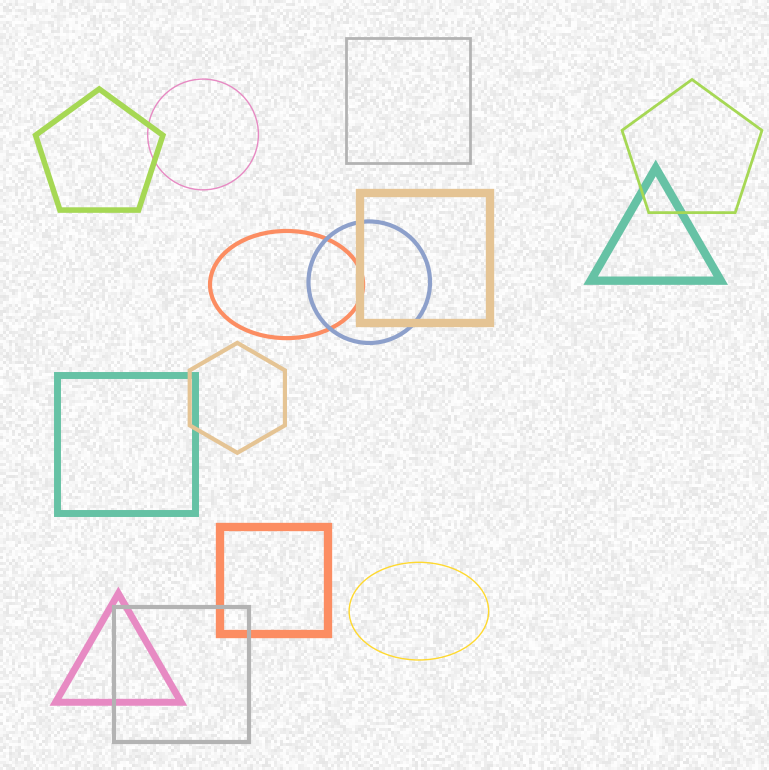[{"shape": "square", "thickness": 2.5, "radius": 0.45, "center": [0.164, 0.424]}, {"shape": "triangle", "thickness": 3, "radius": 0.49, "center": [0.852, 0.684]}, {"shape": "square", "thickness": 3, "radius": 0.35, "center": [0.356, 0.246]}, {"shape": "oval", "thickness": 1.5, "radius": 0.5, "center": [0.372, 0.63]}, {"shape": "circle", "thickness": 1.5, "radius": 0.39, "center": [0.48, 0.633]}, {"shape": "circle", "thickness": 0.5, "radius": 0.36, "center": [0.264, 0.825]}, {"shape": "triangle", "thickness": 2.5, "radius": 0.47, "center": [0.154, 0.135]}, {"shape": "pentagon", "thickness": 1, "radius": 0.48, "center": [0.899, 0.801]}, {"shape": "pentagon", "thickness": 2, "radius": 0.43, "center": [0.129, 0.797]}, {"shape": "oval", "thickness": 0.5, "radius": 0.45, "center": [0.544, 0.206]}, {"shape": "square", "thickness": 3, "radius": 0.42, "center": [0.551, 0.665]}, {"shape": "hexagon", "thickness": 1.5, "radius": 0.36, "center": [0.308, 0.483]}, {"shape": "square", "thickness": 1, "radius": 0.4, "center": [0.53, 0.87]}, {"shape": "square", "thickness": 1.5, "radius": 0.44, "center": [0.236, 0.124]}]